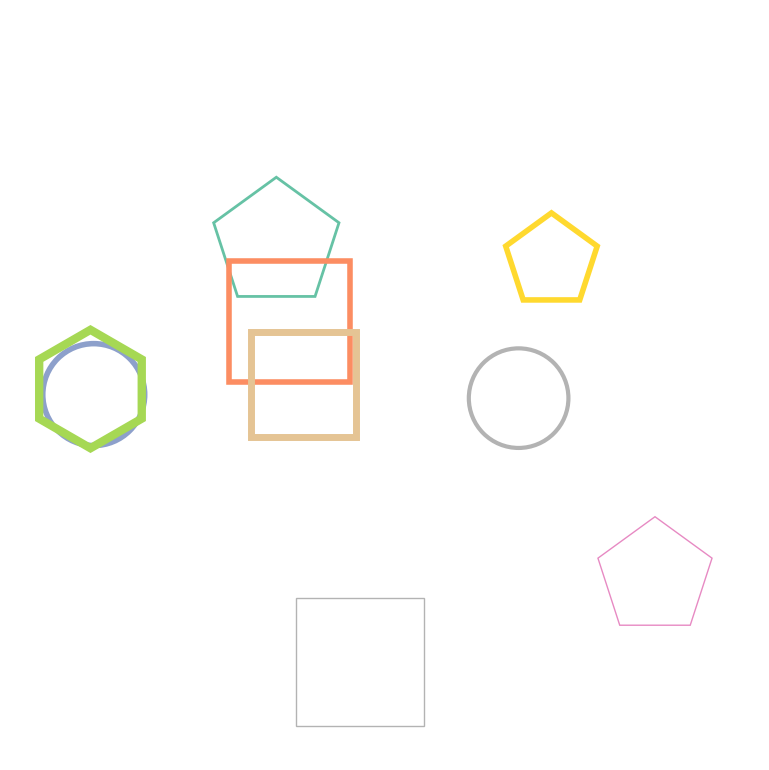[{"shape": "pentagon", "thickness": 1, "radius": 0.43, "center": [0.359, 0.684]}, {"shape": "square", "thickness": 2, "radius": 0.39, "center": [0.376, 0.583]}, {"shape": "circle", "thickness": 2, "radius": 0.33, "center": [0.122, 0.488]}, {"shape": "pentagon", "thickness": 0.5, "radius": 0.39, "center": [0.851, 0.251]}, {"shape": "hexagon", "thickness": 3, "radius": 0.38, "center": [0.117, 0.495]}, {"shape": "pentagon", "thickness": 2, "radius": 0.31, "center": [0.716, 0.661]}, {"shape": "square", "thickness": 2.5, "radius": 0.34, "center": [0.394, 0.5]}, {"shape": "circle", "thickness": 1.5, "radius": 0.32, "center": [0.674, 0.483]}, {"shape": "square", "thickness": 0.5, "radius": 0.42, "center": [0.468, 0.141]}]